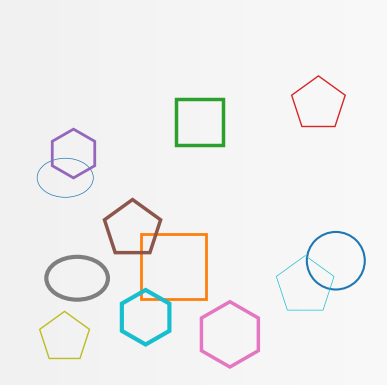[{"shape": "oval", "thickness": 0.5, "radius": 0.36, "center": [0.168, 0.538]}, {"shape": "circle", "thickness": 1.5, "radius": 0.37, "center": [0.867, 0.323]}, {"shape": "square", "thickness": 2, "radius": 0.42, "center": [0.448, 0.308]}, {"shape": "square", "thickness": 2.5, "radius": 0.3, "center": [0.516, 0.683]}, {"shape": "pentagon", "thickness": 1, "radius": 0.36, "center": [0.822, 0.73]}, {"shape": "hexagon", "thickness": 2, "radius": 0.32, "center": [0.19, 0.601]}, {"shape": "pentagon", "thickness": 2.5, "radius": 0.38, "center": [0.342, 0.405]}, {"shape": "hexagon", "thickness": 2.5, "radius": 0.42, "center": [0.593, 0.132]}, {"shape": "oval", "thickness": 3, "radius": 0.4, "center": [0.199, 0.277]}, {"shape": "pentagon", "thickness": 1, "radius": 0.34, "center": [0.167, 0.124]}, {"shape": "pentagon", "thickness": 0.5, "radius": 0.39, "center": [0.788, 0.258]}, {"shape": "hexagon", "thickness": 3, "radius": 0.35, "center": [0.376, 0.176]}]